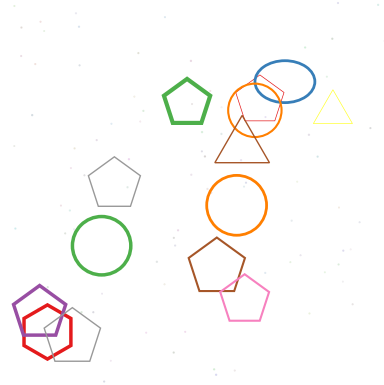[{"shape": "hexagon", "thickness": 2.5, "radius": 0.35, "center": [0.123, 0.138]}, {"shape": "pentagon", "thickness": 0.5, "radius": 0.33, "center": [0.675, 0.739]}, {"shape": "oval", "thickness": 2, "radius": 0.39, "center": [0.74, 0.788]}, {"shape": "pentagon", "thickness": 3, "radius": 0.32, "center": [0.486, 0.732]}, {"shape": "circle", "thickness": 2.5, "radius": 0.38, "center": [0.264, 0.362]}, {"shape": "pentagon", "thickness": 2.5, "radius": 0.36, "center": [0.103, 0.187]}, {"shape": "circle", "thickness": 1.5, "radius": 0.35, "center": [0.662, 0.713]}, {"shape": "circle", "thickness": 2, "radius": 0.39, "center": [0.615, 0.467]}, {"shape": "triangle", "thickness": 0.5, "radius": 0.29, "center": [0.865, 0.708]}, {"shape": "triangle", "thickness": 1, "radius": 0.41, "center": [0.629, 0.618]}, {"shape": "pentagon", "thickness": 1.5, "radius": 0.38, "center": [0.563, 0.306]}, {"shape": "pentagon", "thickness": 1.5, "radius": 0.33, "center": [0.635, 0.221]}, {"shape": "pentagon", "thickness": 1, "radius": 0.38, "center": [0.188, 0.124]}, {"shape": "pentagon", "thickness": 1, "radius": 0.36, "center": [0.297, 0.522]}]